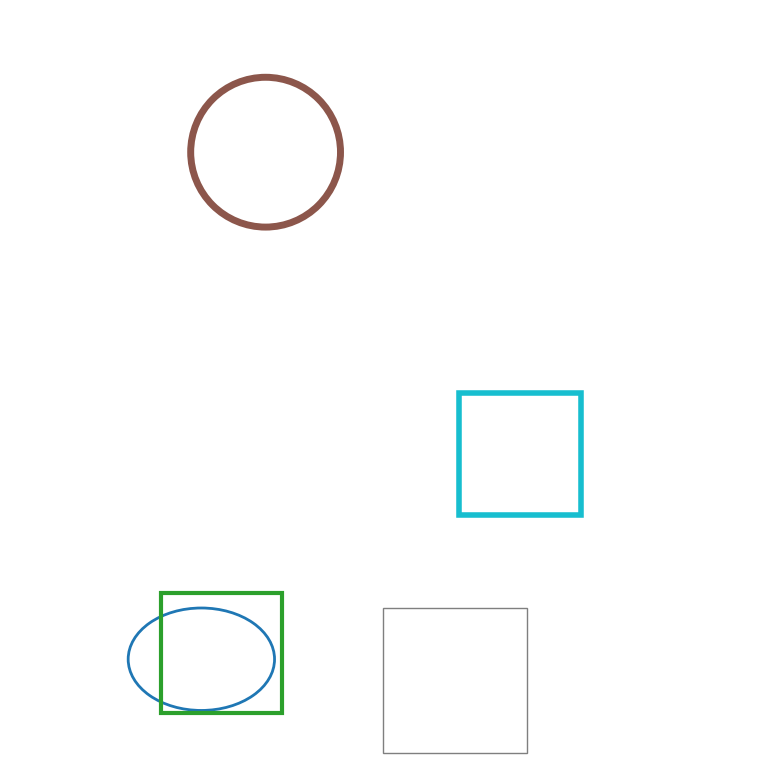[{"shape": "oval", "thickness": 1, "radius": 0.48, "center": [0.262, 0.144]}, {"shape": "square", "thickness": 1.5, "radius": 0.39, "center": [0.288, 0.152]}, {"shape": "circle", "thickness": 2.5, "radius": 0.49, "center": [0.345, 0.802]}, {"shape": "square", "thickness": 0.5, "radius": 0.47, "center": [0.591, 0.116]}, {"shape": "square", "thickness": 2, "radius": 0.4, "center": [0.675, 0.41]}]